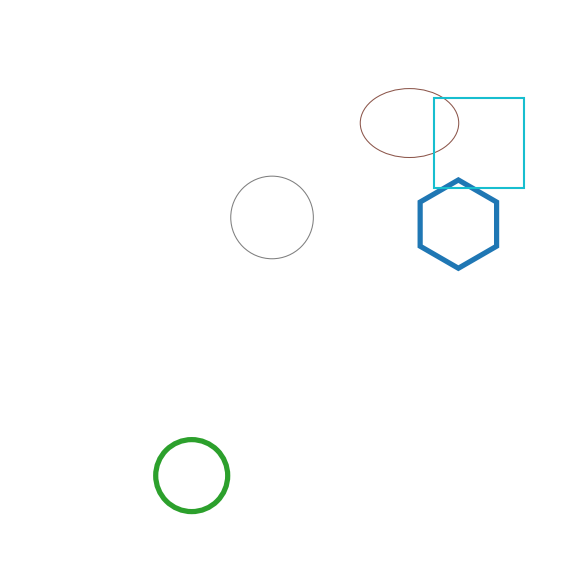[{"shape": "hexagon", "thickness": 2.5, "radius": 0.38, "center": [0.794, 0.611]}, {"shape": "circle", "thickness": 2.5, "radius": 0.31, "center": [0.332, 0.176]}, {"shape": "oval", "thickness": 0.5, "radius": 0.43, "center": [0.709, 0.786]}, {"shape": "circle", "thickness": 0.5, "radius": 0.36, "center": [0.471, 0.623]}, {"shape": "square", "thickness": 1, "radius": 0.39, "center": [0.83, 0.752]}]